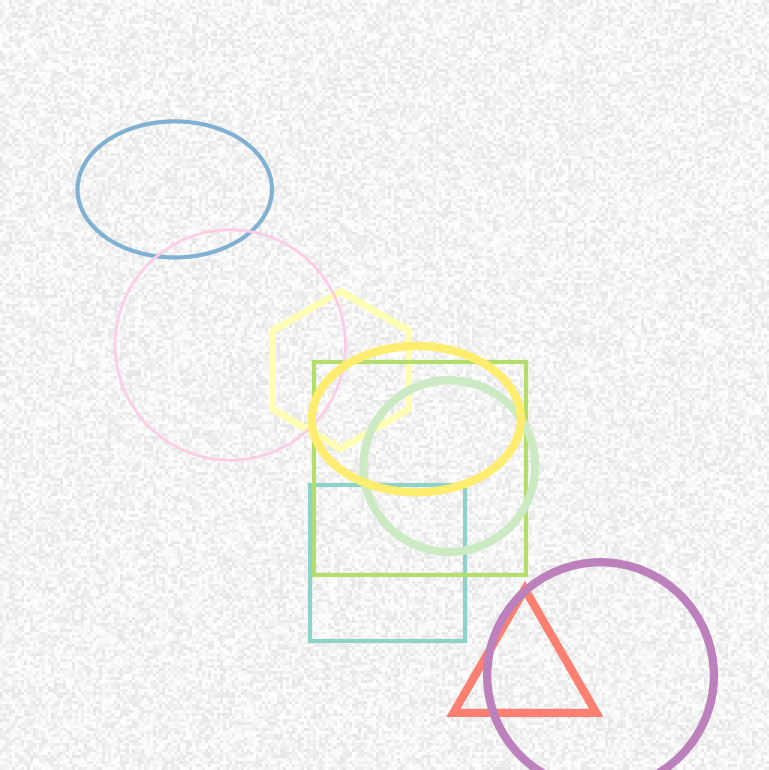[{"shape": "square", "thickness": 1.5, "radius": 0.5, "center": [0.503, 0.269]}, {"shape": "hexagon", "thickness": 2.5, "radius": 0.51, "center": [0.442, 0.52]}, {"shape": "triangle", "thickness": 3, "radius": 0.54, "center": [0.682, 0.128]}, {"shape": "oval", "thickness": 1.5, "radius": 0.63, "center": [0.227, 0.754]}, {"shape": "square", "thickness": 1.5, "radius": 0.69, "center": [0.545, 0.391]}, {"shape": "circle", "thickness": 1, "radius": 0.75, "center": [0.299, 0.552]}, {"shape": "circle", "thickness": 3, "radius": 0.74, "center": [0.78, 0.123]}, {"shape": "circle", "thickness": 3, "radius": 0.56, "center": [0.584, 0.395]}, {"shape": "oval", "thickness": 3, "radius": 0.68, "center": [0.541, 0.456]}]